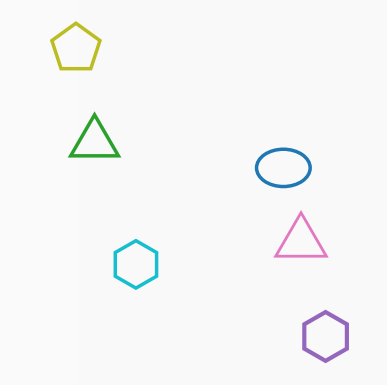[{"shape": "oval", "thickness": 2.5, "radius": 0.35, "center": [0.731, 0.564]}, {"shape": "triangle", "thickness": 2.5, "radius": 0.36, "center": [0.244, 0.631]}, {"shape": "hexagon", "thickness": 3, "radius": 0.32, "center": [0.84, 0.126]}, {"shape": "triangle", "thickness": 2, "radius": 0.38, "center": [0.777, 0.372]}, {"shape": "pentagon", "thickness": 2.5, "radius": 0.33, "center": [0.196, 0.874]}, {"shape": "hexagon", "thickness": 2.5, "radius": 0.31, "center": [0.351, 0.313]}]